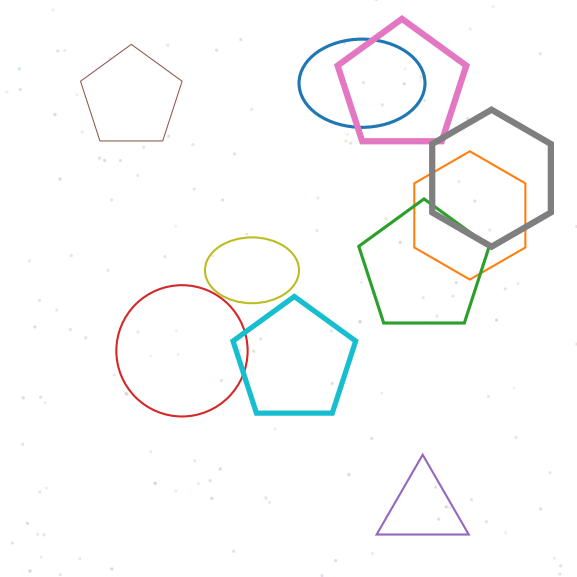[{"shape": "oval", "thickness": 1.5, "radius": 0.55, "center": [0.627, 0.855]}, {"shape": "hexagon", "thickness": 1, "radius": 0.56, "center": [0.814, 0.626]}, {"shape": "pentagon", "thickness": 1.5, "radius": 0.59, "center": [0.734, 0.536]}, {"shape": "circle", "thickness": 1, "radius": 0.57, "center": [0.315, 0.392]}, {"shape": "triangle", "thickness": 1, "radius": 0.46, "center": [0.732, 0.12]}, {"shape": "pentagon", "thickness": 0.5, "radius": 0.46, "center": [0.227, 0.83]}, {"shape": "pentagon", "thickness": 3, "radius": 0.59, "center": [0.696, 0.849]}, {"shape": "hexagon", "thickness": 3, "radius": 0.59, "center": [0.851, 0.691]}, {"shape": "oval", "thickness": 1, "radius": 0.41, "center": [0.436, 0.531]}, {"shape": "pentagon", "thickness": 2.5, "radius": 0.56, "center": [0.51, 0.374]}]